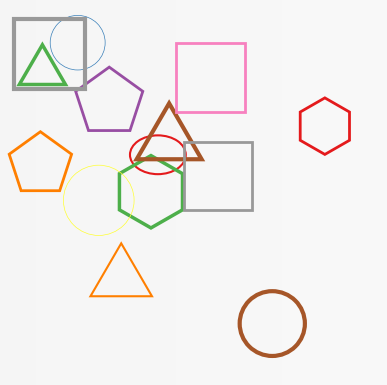[{"shape": "hexagon", "thickness": 2, "radius": 0.37, "center": [0.838, 0.672]}, {"shape": "oval", "thickness": 1.5, "radius": 0.36, "center": [0.407, 0.598]}, {"shape": "circle", "thickness": 0.5, "radius": 0.35, "center": [0.2, 0.889]}, {"shape": "hexagon", "thickness": 2.5, "radius": 0.47, "center": [0.39, 0.502]}, {"shape": "triangle", "thickness": 2.5, "radius": 0.34, "center": [0.109, 0.815]}, {"shape": "pentagon", "thickness": 2, "radius": 0.46, "center": [0.282, 0.735]}, {"shape": "pentagon", "thickness": 2, "radius": 0.42, "center": [0.104, 0.573]}, {"shape": "triangle", "thickness": 1.5, "radius": 0.46, "center": [0.313, 0.276]}, {"shape": "circle", "thickness": 0.5, "radius": 0.46, "center": [0.255, 0.48]}, {"shape": "circle", "thickness": 3, "radius": 0.42, "center": [0.703, 0.16]}, {"shape": "triangle", "thickness": 3, "radius": 0.48, "center": [0.436, 0.635]}, {"shape": "square", "thickness": 2, "radius": 0.45, "center": [0.544, 0.798]}, {"shape": "square", "thickness": 2, "radius": 0.44, "center": [0.562, 0.542]}, {"shape": "square", "thickness": 3, "radius": 0.46, "center": [0.127, 0.86]}]